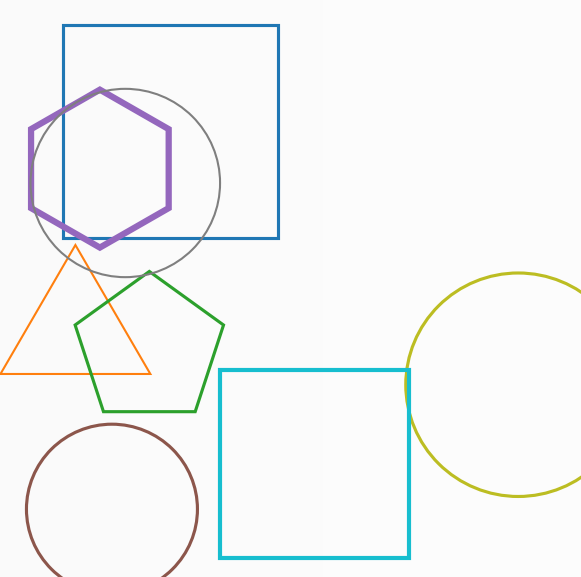[{"shape": "square", "thickness": 1.5, "radius": 0.92, "center": [0.293, 0.772]}, {"shape": "triangle", "thickness": 1, "radius": 0.74, "center": [0.13, 0.426]}, {"shape": "pentagon", "thickness": 1.5, "radius": 0.67, "center": [0.257, 0.395]}, {"shape": "hexagon", "thickness": 3, "radius": 0.68, "center": [0.172, 0.707]}, {"shape": "circle", "thickness": 1.5, "radius": 0.74, "center": [0.193, 0.118]}, {"shape": "circle", "thickness": 1, "radius": 0.82, "center": [0.216, 0.682]}, {"shape": "circle", "thickness": 1.5, "radius": 0.97, "center": [0.892, 0.333]}, {"shape": "square", "thickness": 2, "radius": 0.81, "center": [0.54, 0.195]}]